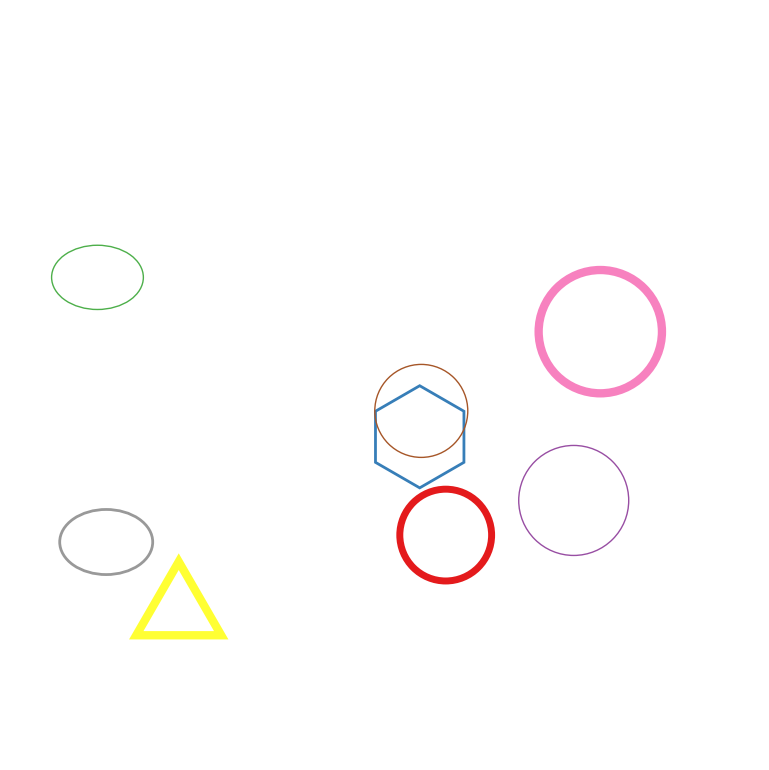[{"shape": "circle", "thickness": 2.5, "radius": 0.3, "center": [0.579, 0.305]}, {"shape": "hexagon", "thickness": 1, "radius": 0.33, "center": [0.545, 0.433]}, {"shape": "oval", "thickness": 0.5, "radius": 0.3, "center": [0.127, 0.64]}, {"shape": "circle", "thickness": 0.5, "radius": 0.36, "center": [0.745, 0.35]}, {"shape": "triangle", "thickness": 3, "radius": 0.32, "center": [0.232, 0.207]}, {"shape": "circle", "thickness": 0.5, "radius": 0.3, "center": [0.547, 0.466]}, {"shape": "circle", "thickness": 3, "radius": 0.4, "center": [0.78, 0.569]}, {"shape": "oval", "thickness": 1, "radius": 0.3, "center": [0.138, 0.296]}]